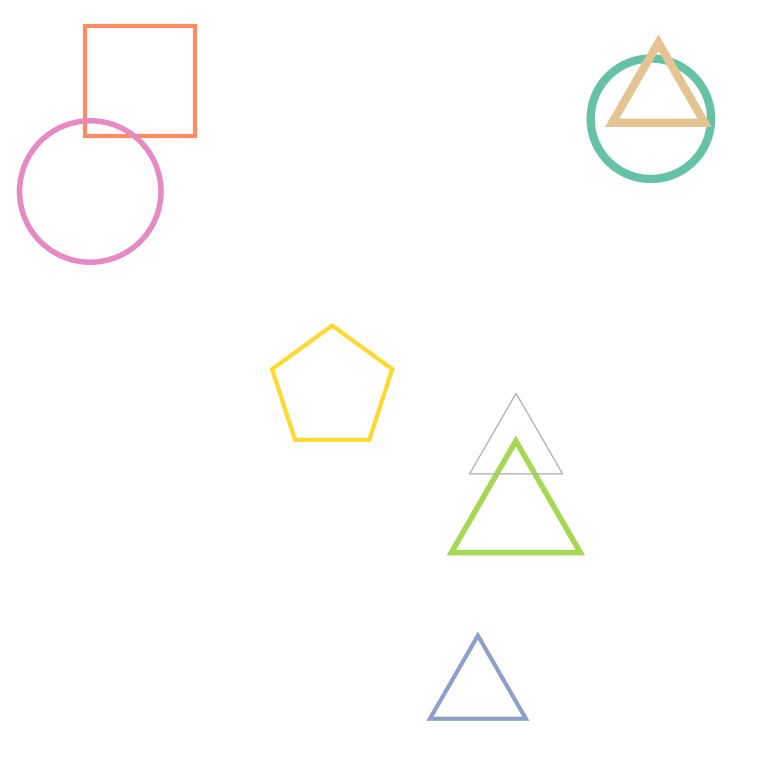[{"shape": "circle", "thickness": 3, "radius": 0.39, "center": [0.845, 0.846]}, {"shape": "square", "thickness": 1.5, "radius": 0.36, "center": [0.182, 0.895]}, {"shape": "triangle", "thickness": 1.5, "radius": 0.36, "center": [0.621, 0.103]}, {"shape": "circle", "thickness": 2, "radius": 0.46, "center": [0.117, 0.751]}, {"shape": "triangle", "thickness": 2, "radius": 0.48, "center": [0.67, 0.331]}, {"shape": "pentagon", "thickness": 1.5, "radius": 0.41, "center": [0.431, 0.495]}, {"shape": "triangle", "thickness": 3, "radius": 0.35, "center": [0.855, 0.875]}, {"shape": "triangle", "thickness": 0.5, "radius": 0.35, "center": [0.67, 0.419]}]